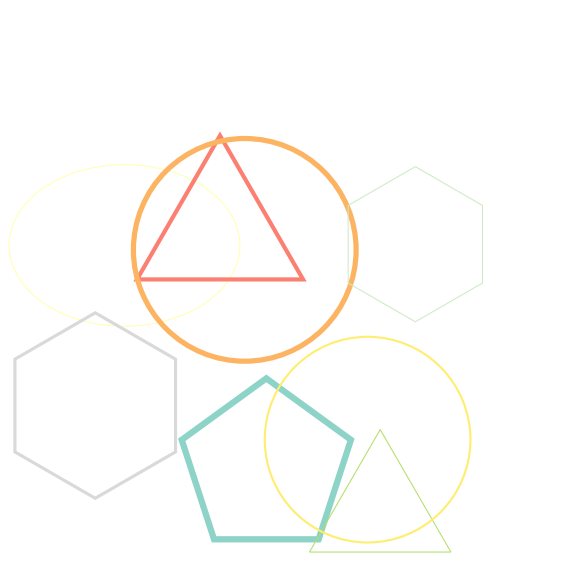[{"shape": "pentagon", "thickness": 3, "radius": 0.77, "center": [0.461, 0.19]}, {"shape": "oval", "thickness": 0.5, "radius": 1.0, "center": [0.216, 0.574]}, {"shape": "triangle", "thickness": 2, "radius": 0.83, "center": [0.381, 0.598]}, {"shape": "circle", "thickness": 2.5, "radius": 0.96, "center": [0.424, 0.566]}, {"shape": "triangle", "thickness": 0.5, "radius": 0.71, "center": [0.658, 0.114]}, {"shape": "hexagon", "thickness": 1.5, "radius": 0.8, "center": [0.165, 0.297]}, {"shape": "hexagon", "thickness": 0.5, "radius": 0.67, "center": [0.719, 0.576]}, {"shape": "circle", "thickness": 1, "radius": 0.89, "center": [0.637, 0.238]}]